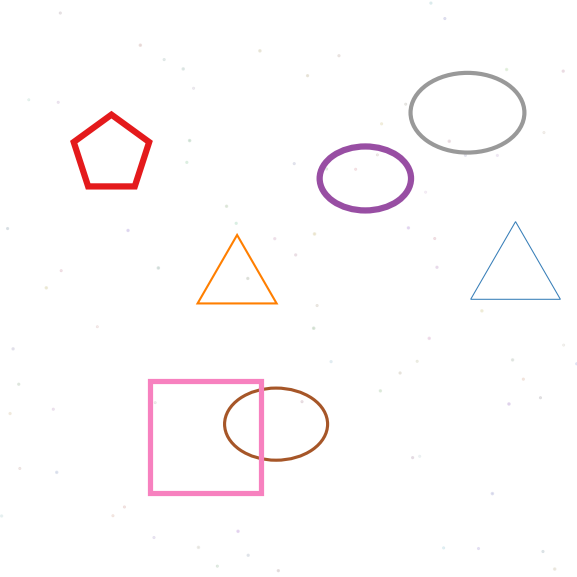[{"shape": "pentagon", "thickness": 3, "radius": 0.34, "center": [0.193, 0.732]}, {"shape": "triangle", "thickness": 0.5, "radius": 0.45, "center": [0.893, 0.526]}, {"shape": "oval", "thickness": 3, "radius": 0.4, "center": [0.633, 0.69]}, {"shape": "triangle", "thickness": 1, "radius": 0.4, "center": [0.411, 0.513]}, {"shape": "oval", "thickness": 1.5, "radius": 0.45, "center": [0.478, 0.265]}, {"shape": "square", "thickness": 2.5, "radius": 0.48, "center": [0.356, 0.243]}, {"shape": "oval", "thickness": 2, "radius": 0.49, "center": [0.809, 0.804]}]